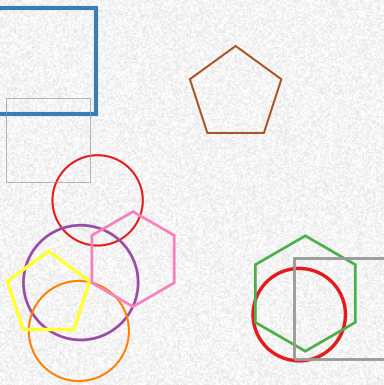[{"shape": "circle", "thickness": 1.5, "radius": 0.59, "center": [0.254, 0.48]}, {"shape": "circle", "thickness": 2.5, "radius": 0.6, "center": [0.777, 0.183]}, {"shape": "square", "thickness": 3, "radius": 0.69, "center": [0.11, 0.842]}, {"shape": "hexagon", "thickness": 2, "radius": 0.75, "center": [0.793, 0.238]}, {"shape": "circle", "thickness": 2, "radius": 0.74, "center": [0.21, 0.266]}, {"shape": "circle", "thickness": 1.5, "radius": 0.65, "center": [0.205, 0.14]}, {"shape": "pentagon", "thickness": 2.5, "radius": 0.56, "center": [0.126, 0.235]}, {"shape": "pentagon", "thickness": 1.5, "radius": 0.62, "center": [0.612, 0.756]}, {"shape": "hexagon", "thickness": 2, "radius": 0.62, "center": [0.346, 0.327]}, {"shape": "square", "thickness": 0.5, "radius": 0.55, "center": [0.125, 0.637]}, {"shape": "square", "thickness": 2, "radius": 0.66, "center": [0.896, 0.198]}]